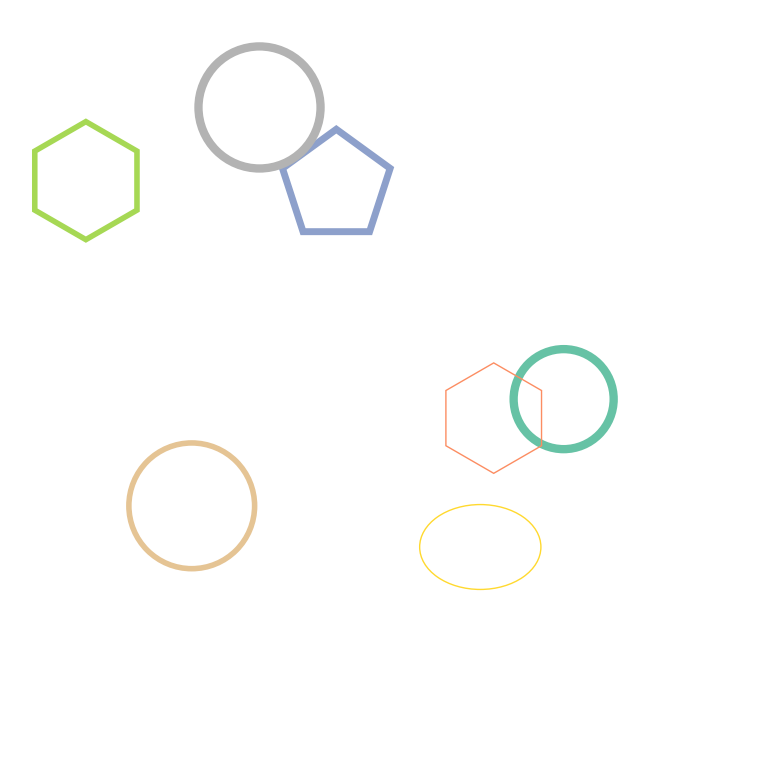[{"shape": "circle", "thickness": 3, "radius": 0.32, "center": [0.732, 0.482]}, {"shape": "hexagon", "thickness": 0.5, "radius": 0.36, "center": [0.641, 0.457]}, {"shape": "pentagon", "thickness": 2.5, "radius": 0.37, "center": [0.437, 0.759]}, {"shape": "hexagon", "thickness": 2, "radius": 0.38, "center": [0.112, 0.765]}, {"shape": "oval", "thickness": 0.5, "radius": 0.39, "center": [0.624, 0.29]}, {"shape": "circle", "thickness": 2, "radius": 0.41, "center": [0.249, 0.343]}, {"shape": "circle", "thickness": 3, "radius": 0.4, "center": [0.337, 0.86]}]